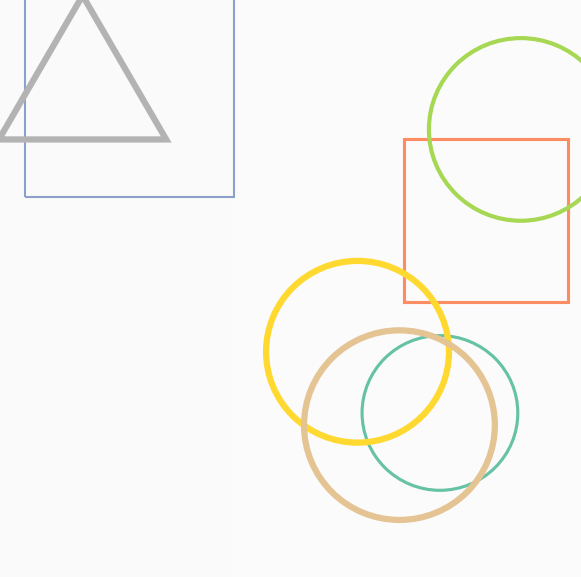[{"shape": "circle", "thickness": 1.5, "radius": 0.67, "center": [0.757, 0.284]}, {"shape": "square", "thickness": 1.5, "radius": 0.71, "center": [0.836, 0.618]}, {"shape": "square", "thickness": 1, "radius": 0.9, "center": [0.223, 0.838]}, {"shape": "circle", "thickness": 2, "radius": 0.79, "center": [0.896, 0.775]}, {"shape": "circle", "thickness": 3, "radius": 0.79, "center": [0.615, 0.39]}, {"shape": "circle", "thickness": 3, "radius": 0.82, "center": [0.687, 0.263]}, {"shape": "triangle", "thickness": 3, "radius": 0.83, "center": [0.142, 0.841]}]